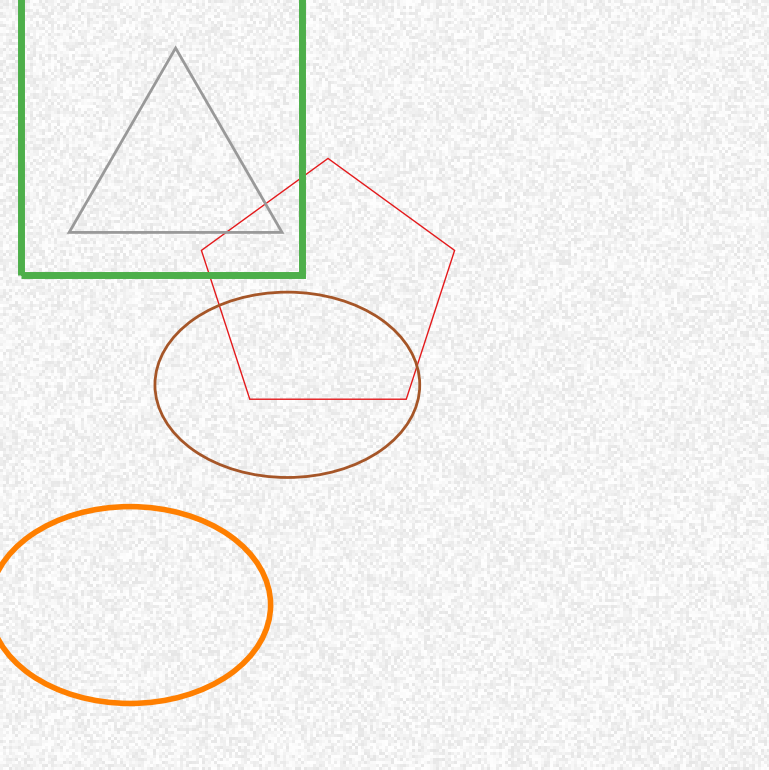[{"shape": "pentagon", "thickness": 0.5, "radius": 0.86, "center": [0.426, 0.621]}, {"shape": "square", "thickness": 2.5, "radius": 0.91, "center": [0.209, 0.825]}, {"shape": "oval", "thickness": 2, "radius": 0.91, "center": [0.169, 0.214]}, {"shape": "oval", "thickness": 1, "radius": 0.86, "center": [0.373, 0.5]}, {"shape": "triangle", "thickness": 1, "radius": 0.8, "center": [0.228, 0.778]}]